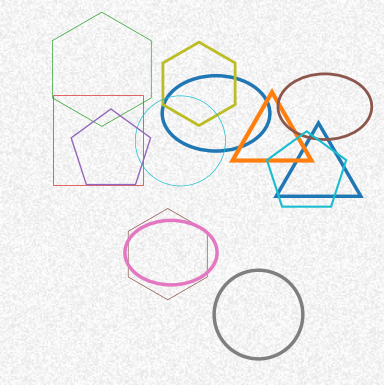[{"shape": "triangle", "thickness": 2.5, "radius": 0.63, "center": [0.827, 0.554]}, {"shape": "oval", "thickness": 2.5, "radius": 0.7, "center": [0.561, 0.706]}, {"shape": "triangle", "thickness": 3, "radius": 0.59, "center": [0.706, 0.642]}, {"shape": "hexagon", "thickness": 0.5, "radius": 0.74, "center": [0.264, 0.82]}, {"shape": "square", "thickness": 0.5, "radius": 0.58, "center": [0.254, 0.637]}, {"shape": "pentagon", "thickness": 1, "radius": 0.54, "center": [0.288, 0.608]}, {"shape": "hexagon", "thickness": 0.5, "radius": 0.59, "center": [0.436, 0.34]}, {"shape": "oval", "thickness": 2, "radius": 0.61, "center": [0.844, 0.723]}, {"shape": "oval", "thickness": 2.5, "radius": 0.6, "center": [0.444, 0.344]}, {"shape": "circle", "thickness": 2.5, "radius": 0.58, "center": [0.671, 0.183]}, {"shape": "hexagon", "thickness": 2, "radius": 0.54, "center": [0.517, 0.782]}, {"shape": "circle", "thickness": 0.5, "radius": 0.59, "center": [0.468, 0.634]}, {"shape": "pentagon", "thickness": 1.5, "radius": 0.54, "center": [0.796, 0.551]}]